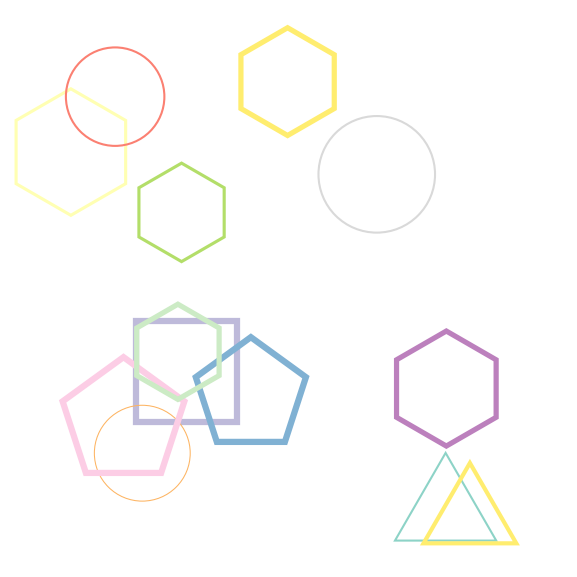[{"shape": "triangle", "thickness": 1, "radius": 0.51, "center": [0.772, 0.114]}, {"shape": "hexagon", "thickness": 1.5, "radius": 0.55, "center": [0.123, 0.736]}, {"shape": "square", "thickness": 3, "radius": 0.44, "center": [0.323, 0.355]}, {"shape": "circle", "thickness": 1, "radius": 0.43, "center": [0.199, 0.832]}, {"shape": "pentagon", "thickness": 3, "radius": 0.5, "center": [0.434, 0.315]}, {"shape": "circle", "thickness": 0.5, "radius": 0.41, "center": [0.246, 0.214]}, {"shape": "hexagon", "thickness": 1.5, "radius": 0.43, "center": [0.314, 0.631]}, {"shape": "pentagon", "thickness": 3, "radius": 0.55, "center": [0.214, 0.27]}, {"shape": "circle", "thickness": 1, "radius": 0.5, "center": [0.652, 0.697]}, {"shape": "hexagon", "thickness": 2.5, "radius": 0.5, "center": [0.773, 0.326]}, {"shape": "hexagon", "thickness": 2.5, "radius": 0.41, "center": [0.308, 0.39]}, {"shape": "hexagon", "thickness": 2.5, "radius": 0.47, "center": [0.498, 0.858]}, {"shape": "triangle", "thickness": 2, "radius": 0.46, "center": [0.814, 0.105]}]